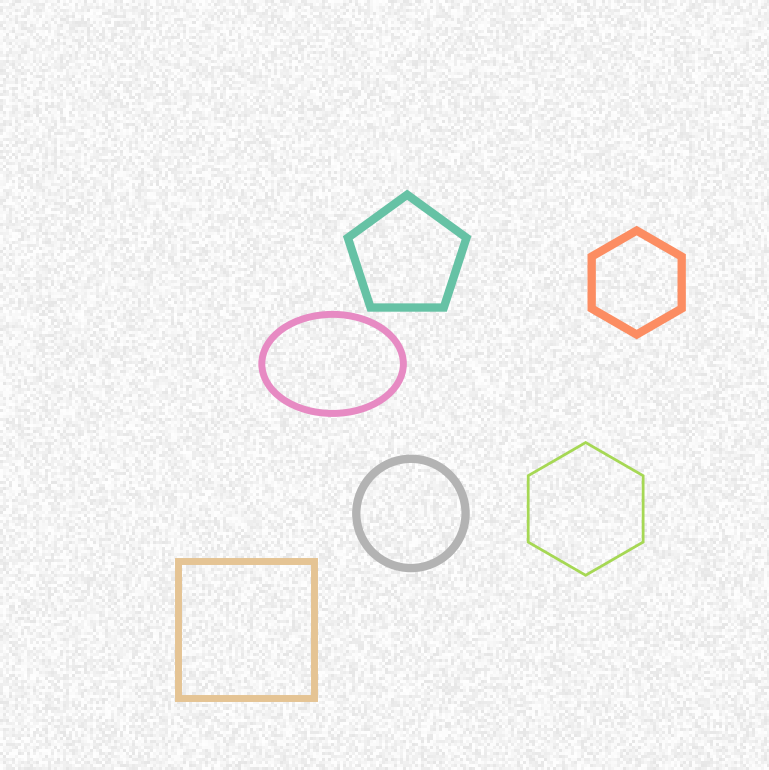[{"shape": "pentagon", "thickness": 3, "radius": 0.41, "center": [0.529, 0.666]}, {"shape": "hexagon", "thickness": 3, "radius": 0.34, "center": [0.827, 0.633]}, {"shape": "oval", "thickness": 2.5, "radius": 0.46, "center": [0.432, 0.527]}, {"shape": "hexagon", "thickness": 1, "radius": 0.43, "center": [0.761, 0.339]}, {"shape": "square", "thickness": 2.5, "radius": 0.44, "center": [0.319, 0.183]}, {"shape": "circle", "thickness": 3, "radius": 0.35, "center": [0.534, 0.333]}]